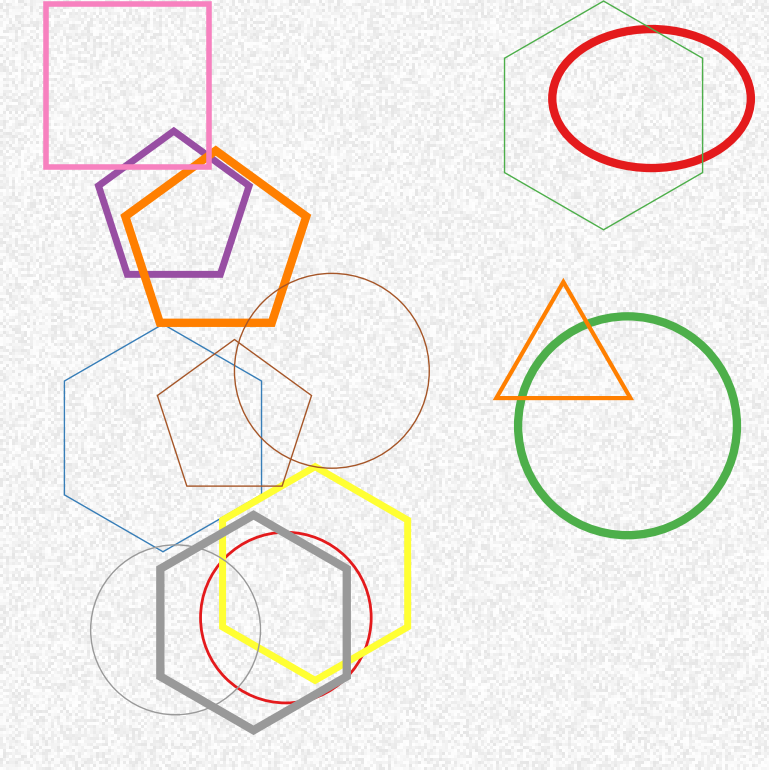[{"shape": "oval", "thickness": 3, "radius": 0.64, "center": [0.846, 0.872]}, {"shape": "circle", "thickness": 1, "radius": 0.55, "center": [0.371, 0.198]}, {"shape": "hexagon", "thickness": 0.5, "radius": 0.74, "center": [0.212, 0.431]}, {"shape": "hexagon", "thickness": 0.5, "radius": 0.74, "center": [0.784, 0.85]}, {"shape": "circle", "thickness": 3, "radius": 0.71, "center": [0.815, 0.447]}, {"shape": "pentagon", "thickness": 2.5, "radius": 0.51, "center": [0.226, 0.727]}, {"shape": "triangle", "thickness": 1.5, "radius": 0.5, "center": [0.732, 0.533]}, {"shape": "pentagon", "thickness": 3, "radius": 0.62, "center": [0.28, 0.681]}, {"shape": "hexagon", "thickness": 2.5, "radius": 0.69, "center": [0.409, 0.255]}, {"shape": "pentagon", "thickness": 0.5, "radius": 0.53, "center": [0.305, 0.454]}, {"shape": "circle", "thickness": 0.5, "radius": 0.63, "center": [0.431, 0.518]}, {"shape": "square", "thickness": 2, "radius": 0.53, "center": [0.166, 0.889]}, {"shape": "circle", "thickness": 0.5, "radius": 0.55, "center": [0.228, 0.182]}, {"shape": "hexagon", "thickness": 3, "radius": 0.7, "center": [0.329, 0.191]}]